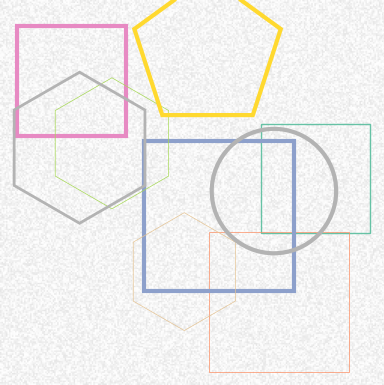[{"shape": "square", "thickness": 1, "radius": 0.71, "center": [0.82, 0.537]}, {"shape": "square", "thickness": 0.5, "radius": 0.91, "center": [0.725, 0.215]}, {"shape": "square", "thickness": 3, "radius": 0.97, "center": [0.569, 0.44]}, {"shape": "square", "thickness": 3, "radius": 0.71, "center": [0.185, 0.79]}, {"shape": "hexagon", "thickness": 0.5, "radius": 0.85, "center": [0.291, 0.628]}, {"shape": "pentagon", "thickness": 3, "radius": 1.0, "center": [0.539, 0.863]}, {"shape": "hexagon", "thickness": 0.5, "radius": 0.77, "center": [0.479, 0.295]}, {"shape": "circle", "thickness": 3, "radius": 0.81, "center": [0.712, 0.504]}, {"shape": "hexagon", "thickness": 2, "radius": 0.98, "center": [0.207, 0.616]}]